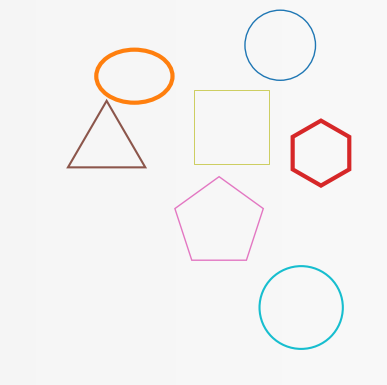[{"shape": "circle", "thickness": 1, "radius": 0.46, "center": [0.723, 0.882]}, {"shape": "oval", "thickness": 3, "radius": 0.49, "center": [0.347, 0.802]}, {"shape": "hexagon", "thickness": 3, "radius": 0.42, "center": [0.828, 0.602]}, {"shape": "triangle", "thickness": 1.5, "radius": 0.58, "center": [0.275, 0.623]}, {"shape": "pentagon", "thickness": 1, "radius": 0.6, "center": [0.565, 0.421]}, {"shape": "square", "thickness": 0.5, "radius": 0.48, "center": [0.597, 0.67]}, {"shape": "circle", "thickness": 1.5, "radius": 0.54, "center": [0.777, 0.201]}]